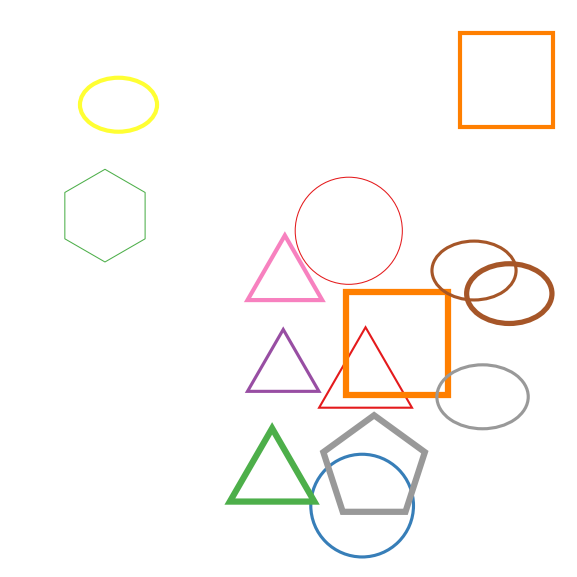[{"shape": "circle", "thickness": 0.5, "radius": 0.46, "center": [0.604, 0.6]}, {"shape": "triangle", "thickness": 1, "radius": 0.46, "center": [0.633, 0.34]}, {"shape": "circle", "thickness": 1.5, "radius": 0.44, "center": [0.627, 0.124]}, {"shape": "hexagon", "thickness": 0.5, "radius": 0.4, "center": [0.182, 0.626]}, {"shape": "triangle", "thickness": 3, "radius": 0.42, "center": [0.471, 0.173]}, {"shape": "triangle", "thickness": 1.5, "radius": 0.36, "center": [0.49, 0.357]}, {"shape": "square", "thickness": 3, "radius": 0.44, "center": [0.688, 0.404]}, {"shape": "square", "thickness": 2, "radius": 0.41, "center": [0.877, 0.861]}, {"shape": "oval", "thickness": 2, "radius": 0.33, "center": [0.205, 0.818]}, {"shape": "oval", "thickness": 1.5, "radius": 0.36, "center": [0.821, 0.531]}, {"shape": "oval", "thickness": 2.5, "radius": 0.37, "center": [0.882, 0.491]}, {"shape": "triangle", "thickness": 2, "radius": 0.37, "center": [0.493, 0.517]}, {"shape": "oval", "thickness": 1.5, "radius": 0.4, "center": [0.836, 0.312]}, {"shape": "pentagon", "thickness": 3, "radius": 0.46, "center": [0.648, 0.188]}]